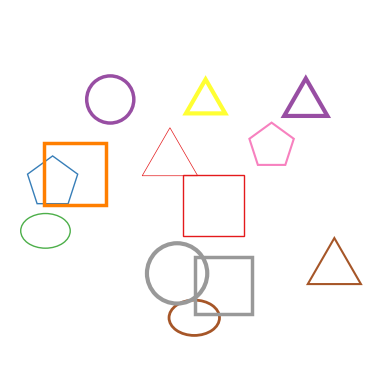[{"shape": "triangle", "thickness": 0.5, "radius": 0.42, "center": [0.441, 0.585]}, {"shape": "square", "thickness": 1, "radius": 0.4, "center": [0.555, 0.467]}, {"shape": "pentagon", "thickness": 1, "radius": 0.34, "center": [0.137, 0.526]}, {"shape": "oval", "thickness": 1, "radius": 0.32, "center": [0.118, 0.4]}, {"shape": "circle", "thickness": 2.5, "radius": 0.31, "center": [0.286, 0.742]}, {"shape": "triangle", "thickness": 3, "radius": 0.32, "center": [0.794, 0.731]}, {"shape": "square", "thickness": 2.5, "radius": 0.4, "center": [0.194, 0.548]}, {"shape": "triangle", "thickness": 3, "radius": 0.29, "center": [0.534, 0.735]}, {"shape": "triangle", "thickness": 1.5, "radius": 0.4, "center": [0.868, 0.302]}, {"shape": "oval", "thickness": 2, "radius": 0.33, "center": [0.505, 0.175]}, {"shape": "pentagon", "thickness": 1.5, "radius": 0.3, "center": [0.705, 0.621]}, {"shape": "circle", "thickness": 3, "radius": 0.39, "center": [0.46, 0.29]}, {"shape": "square", "thickness": 2.5, "radius": 0.37, "center": [0.58, 0.257]}]